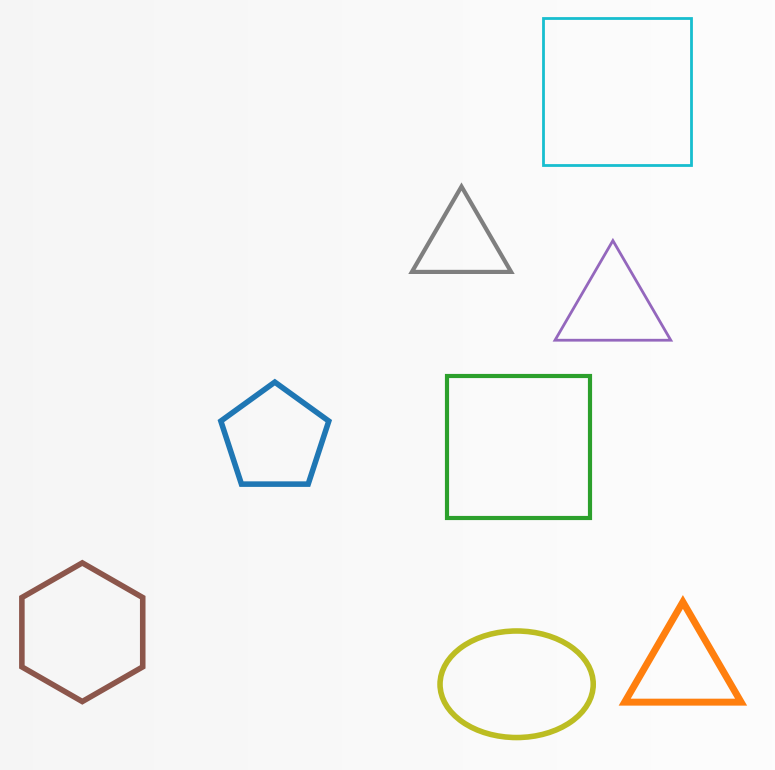[{"shape": "pentagon", "thickness": 2, "radius": 0.37, "center": [0.355, 0.431]}, {"shape": "triangle", "thickness": 2.5, "radius": 0.43, "center": [0.881, 0.131]}, {"shape": "square", "thickness": 1.5, "radius": 0.46, "center": [0.669, 0.419]}, {"shape": "triangle", "thickness": 1, "radius": 0.43, "center": [0.791, 0.601]}, {"shape": "hexagon", "thickness": 2, "radius": 0.45, "center": [0.106, 0.179]}, {"shape": "triangle", "thickness": 1.5, "radius": 0.37, "center": [0.595, 0.684]}, {"shape": "oval", "thickness": 2, "radius": 0.49, "center": [0.667, 0.111]}, {"shape": "square", "thickness": 1, "radius": 0.48, "center": [0.796, 0.881]}]